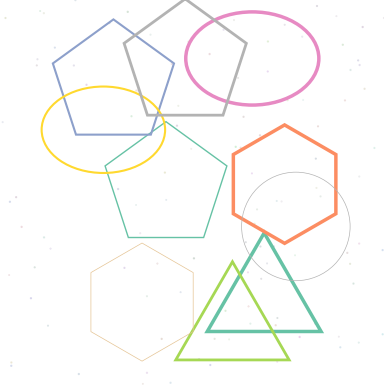[{"shape": "triangle", "thickness": 2.5, "radius": 0.85, "center": [0.686, 0.224]}, {"shape": "pentagon", "thickness": 1, "radius": 0.83, "center": [0.431, 0.518]}, {"shape": "hexagon", "thickness": 2.5, "radius": 0.77, "center": [0.739, 0.522]}, {"shape": "pentagon", "thickness": 1.5, "radius": 0.83, "center": [0.295, 0.784]}, {"shape": "oval", "thickness": 2.5, "radius": 0.86, "center": [0.655, 0.848]}, {"shape": "triangle", "thickness": 2, "radius": 0.85, "center": [0.604, 0.15]}, {"shape": "oval", "thickness": 1.5, "radius": 0.8, "center": [0.269, 0.663]}, {"shape": "hexagon", "thickness": 0.5, "radius": 0.77, "center": [0.369, 0.215]}, {"shape": "pentagon", "thickness": 2, "radius": 0.83, "center": [0.481, 0.836]}, {"shape": "circle", "thickness": 0.5, "radius": 0.7, "center": [0.768, 0.412]}]